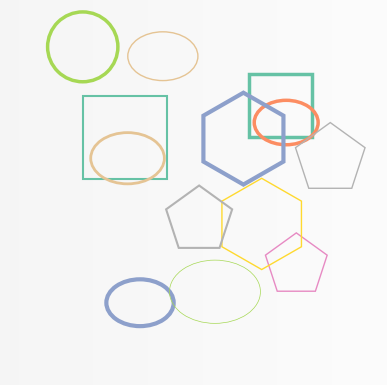[{"shape": "square", "thickness": 1.5, "radius": 0.54, "center": [0.322, 0.643]}, {"shape": "square", "thickness": 2.5, "radius": 0.41, "center": [0.723, 0.727]}, {"shape": "oval", "thickness": 2.5, "radius": 0.41, "center": [0.739, 0.682]}, {"shape": "hexagon", "thickness": 3, "radius": 0.6, "center": [0.628, 0.64]}, {"shape": "oval", "thickness": 3, "radius": 0.43, "center": [0.361, 0.214]}, {"shape": "pentagon", "thickness": 1, "radius": 0.42, "center": [0.765, 0.311]}, {"shape": "oval", "thickness": 0.5, "radius": 0.59, "center": [0.555, 0.242]}, {"shape": "circle", "thickness": 2.5, "radius": 0.45, "center": [0.214, 0.878]}, {"shape": "hexagon", "thickness": 1, "radius": 0.59, "center": [0.675, 0.418]}, {"shape": "oval", "thickness": 2, "radius": 0.48, "center": [0.329, 0.589]}, {"shape": "oval", "thickness": 1, "radius": 0.45, "center": [0.42, 0.854]}, {"shape": "pentagon", "thickness": 1.5, "radius": 0.45, "center": [0.514, 0.429]}, {"shape": "pentagon", "thickness": 1, "radius": 0.47, "center": [0.852, 0.587]}]